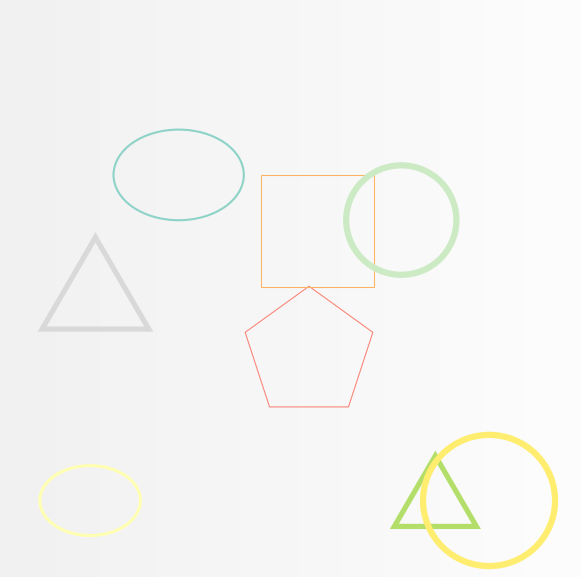[{"shape": "oval", "thickness": 1, "radius": 0.56, "center": [0.307, 0.696]}, {"shape": "oval", "thickness": 1.5, "radius": 0.43, "center": [0.155, 0.132]}, {"shape": "pentagon", "thickness": 0.5, "radius": 0.58, "center": [0.532, 0.388]}, {"shape": "square", "thickness": 0.5, "radius": 0.48, "center": [0.547, 0.6]}, {"shape": "triangle", "thickness": 2.5, "radius": 0.41, "center": [0.749, 0.128]}, {"shape": "triangle", "thickness": 2.5, "radius": 0.53, "center": [0.164, 0.482]}, {"shape": "circle", "thickness": 3, "radius": 0.47, "center": [0.69, 0.618]}, {"shape": "circle", "thickness": 3, "radius": 0.57, "center": [0.841, 0.133]}]